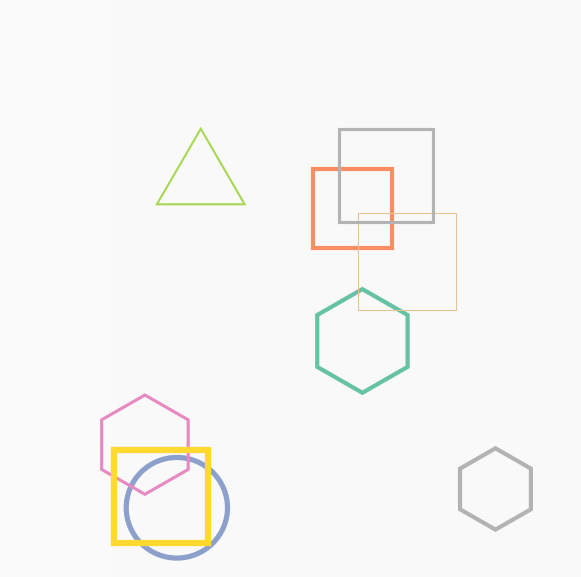[{"shape": "hexagon", "thickness": 2, "radius": 0.45, "center": [0.624, 0.409]}, {"shape": "square", "thickness": 2, "radius": 0.34, "center": [0.606, 0.638]}, {"shape": "circle", "thickness": 2.5, "radius": 0.44, "center": [0.304, 0.12]}, {"shape": "hexagon", "thickness": 1.5, "radius": 0.43, "center": [0.249, 0.229]}, {"shape": "triangle", "thickness": 1, "radius": 0.44, "center": [0.345, 0.689]}, {"shape": "square", "thickness": 3, "radius": 0.4, "center": [0.277, 0.14]}, {"shape": "square", "thickness": 0.5, "radius": 0.42, "center": [0.7, 0.546]}, {"shape": "hexagon", "thickness": 2, "radius": 0.35, "center": [0.852, 0.152]}, {"shape": "square", "thickness": 1.5, "radius": 0.4, "center": [0.664, 0.695]}]